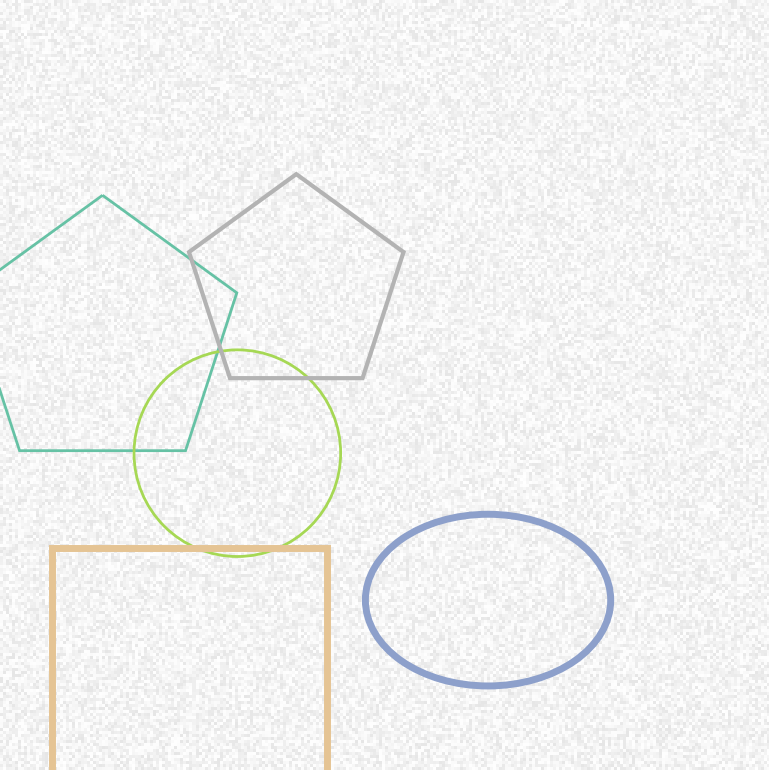[{"shape": "pentagon", "thickness": 1, "radius": 0.92, "center": [0.133, 0.563]}, {"shape": "oval", "thickness": 2.5, "radius": 0.8, "center": [0.634, 0.221]}, {"shape": "circle", "thickness": 1, "radius": 0.67, "center": [0.308, 0.411]}, {"shape": "square", "thickness": 2.5, "radius": 0.89, "center": [0.246, 0.109]}, {"shape": "pentagon", "thickness": 1.5, "radius": 0.73, "center": [0.385, 0.627]}]